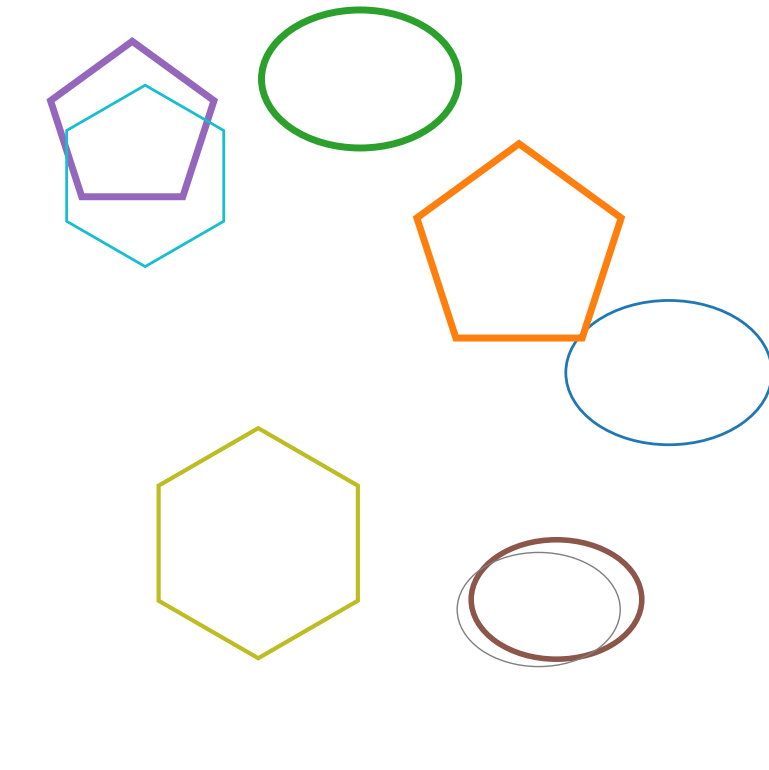[{"shape": "oval", "thickness": 1, "radius": 0.67, "center": [0.869, 0.516]}, {"shape": "pentagon", "thickness": 2.5, "radius": 0.7, "center": [0.674, 0.674]}, {"shape": "oval", "thickness": 2.5, "radius": 0.64, "center": [0.468, 0.897]}, {"shape": "pentagon", "thickness": 2.5, "radius": 0.56, "center": [0.172, 0.835]}, {"shape": "oval", "thickness": 2, "radius": 0.55, "center": [0.723, 0.221]}, {"shape": "oval", "thickness": 0.5, "radius": 0.53, "center": [0.7, 0.208]}, {"shape": "hexagon", "thickness": 1.5, "radius": 0.75, "center": [0.335, 0.295]}, {"shape": "hexagon", "thickness": 1, "radius": 0.59, "center": [0.189, 0.772]}]